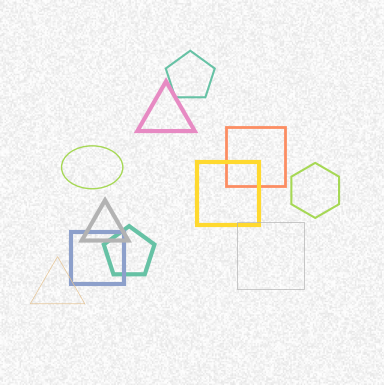[{"shape": "pentagon", "thickness": 1.5, "radius": 0.33, "center": [0.494, 0.801]}, {"shape": "pentagon", "thickness": 3, "radius": 0.35, "center": [0.335, 0.344]}, {"shape": "square", "thickness": 2, "radius": 0.38, "center": [0.663, 0.594]}, {"shape": "square", "thickness": 3, "radius": 0.34, "center": [0.253, 0.33]}, {"shape": "triangle", "thickness": 3, "radius": 0.43, "center": [0.431, 0.703]}, {"shape": "oval", "thickness": 1, "radius": 0.4, "center": [0.239, 0.565]}, {"shape": "hexagon", "thickness": 1.5, "radius": 0.36, "center": [0.819, 0.505]}, {"shape": "square", "thickness": 3, "radius": 0.4, "center": [0.592, 0.497]}, {"shape": "triangle", "thickness": 0.5, "radius": 0.41, "center": [0.149, 0.252]}, {"shape": "triangle", "thickness": 3, "radius": 0.35, "center": [0.273, 0.41]}, {"shape": "square", "thickness": 0.5, "radius": 0.43, "center": [0.702, 0.336]}]